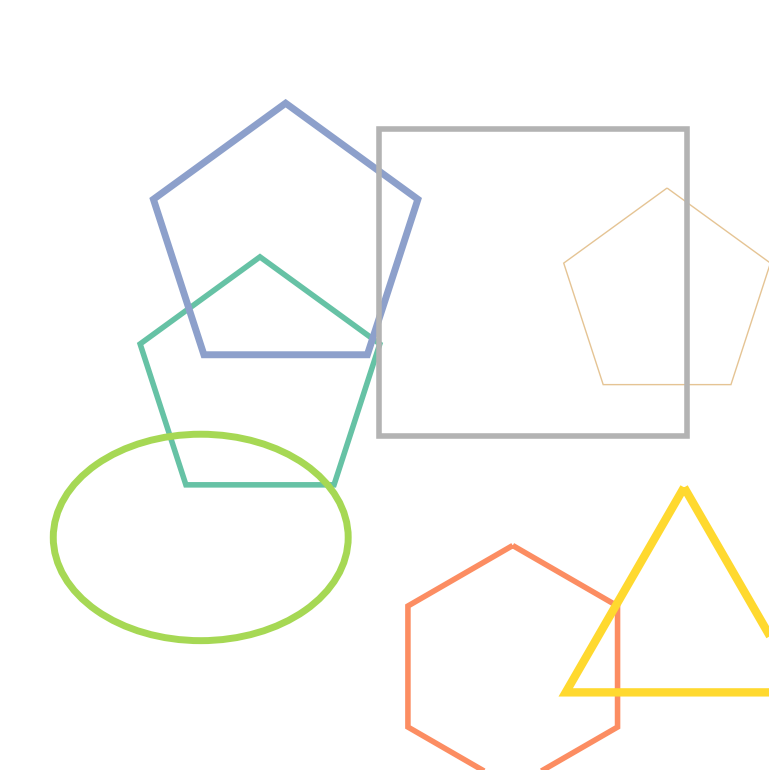[{"shape": "pentagon", "thickness": 2, "radius": 0.82, "center": [0.338, 0.503]}, {"shape": "hexagon", "thickness": 2, "radius": 0.79, "center": [0.666, 0.134]}, {"shape": "pentagon", "thickness": 2.5, "radius": 0.9, "center": [0.371, 0.685]}, {"shape": "oval", "thickness": 2.5, "radius": 0.96, "center": [0.261, 0.302]}, {"shape": "triangle", "thickness": 3, "radius": 0.89, "center": [0.888, 0.19]}, {"shape": "pentagon", "thickness": 0.5, "radius": 0.71, "center": [0.866, 0.615]}, {"shape": "square", "thickness": 2, "radius": 1.0, "center": [0.692, 0.633]}]